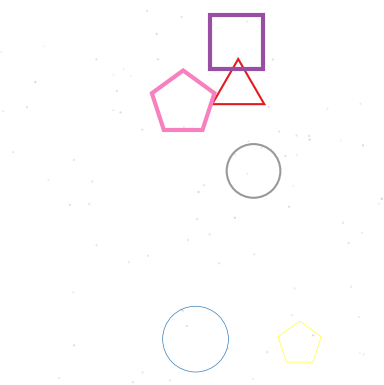[{"shape": "triangle", "thickness": 1.5, "radius": 0.39, "center": [0.619, 0.769]}, {"shape": "circle", "thickness": 0.5, "radius": 0.43, "center": [0.508, 0.119]}, {"shape": "square", "thickness": 3, "radius": 0.35, "center": [0.615, 0.891]}, {"shape": "pentagon", "thickness": 0.5, "radius": 0.29, "center": [0.778, 0.107]}, {"shape": "pentagon", "thickness": 3, "radius": 0.43, "center": [0.476, 0.732]}, {"shape": "circle", "thickness": 1.5, "radius": 0.35, "center": [0.659, 0.556]}]